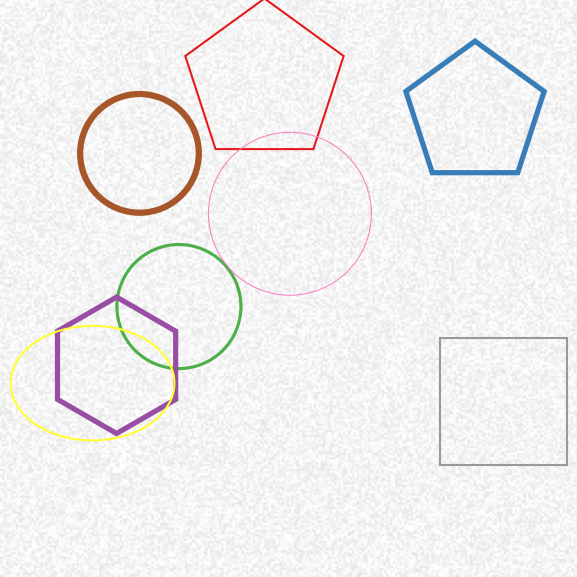[{"shape": "pentagon", "thickness": 1, "radius": 0.72, "center": [0.458, 0.858]}, {"shape": "pentagon", "thickness": 2.5, "radius": 0.63, "center": [0.822, 0.802]}, {"shape": "circle", "thickness": 1.5, "radius": 0.54, "center": [0.31, 0.468]}, {"shape": "hexagon", "thickness": 2.5, "radius": 0.59, "center": [0.202, 0.367]}, {"shape": "oval", "thickness": 1, "radius": 0.71, "center": [0.16, 0.336]}, {"shape": "circle", "thickness": 3, "radius": 0.51, "center": [0.242, 0.734]}, {"shape": "circle", "thickness": 0.5, "radius": 0.71, "center": [0.502, 0.629]}, {"shape": "square", "thickness": 1, "radius": 0.55, "center": [0.872, 0.304]}]